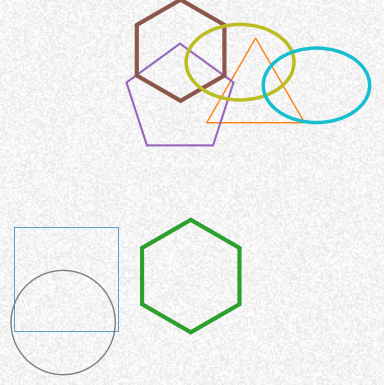[{"shape": "square", "thickness": 0.5, "radius": 0.67, "center": [0.172, 0.274]}, {"shape": "triangle", "thickness": 1, "radius": 0.73, "center": [0.664, 0.755]}, {"shape": "hexagon", "thickness": 3, "radius": 0.73, "center": [0.496, 0.283]}, {"shape": "pentagon", "thickness": 1.5, "radius": 0.73, "center": [0.467, 0.741]}, {"shape": "hexagon", "thickness": 3, "radius": 0.66, "center": [0.469, 0.87]}, {"shape": "circle", "thickness": 1, "radius": 0.68, "center": [0.164, 0.162]}, {"shape": "oval", "thickness": 2.5, "radius": 0.7, "center": [0.624, 0.838]}, {"shape": "oval", "thickness": 2.5, "radius": 0.69, "center": [0.822, 0.778]}]